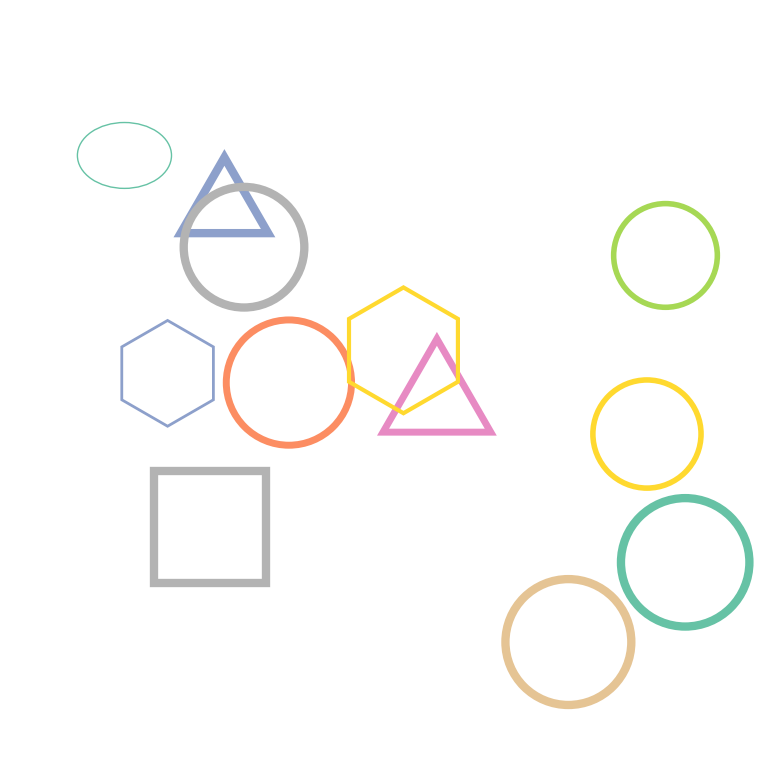[{"shape": "oval", "thickness": 0.5, "radius": 0.31, "center": [0.162, 0.798]}, {"shape": "circle", "thickness": 3, "radius": 0.42, "center": [0.89, 0.27]}, {"shape": "circle", "thickness": 2.5, "radius": 0.41, "center": [0.375, 0.503]}, {"shape": "triangle", "thickness": 3, "radius": 0.33, "center": [0.291, 0.73]}, {"shape": "hexagon", "thickness": 1, "radius": 0.34, "center": [0.218, 0.515]}, {"shape": "triangle", "thickness": 2.5, "radius": 0.4, "center": [0.567, 0.479]}, {"shape": "circle", "thickness": 2, "radius": 0.34, "center": [0.864, 0.668]}, {"shape": "circle", "thickness": 2, "radius": 0.35, "center": [0.84, 0.436]}, {"shape": "hexagon", "thickness": 1.5, "radius": 0.41, "center": [0.524, 0.545]}, {"shape": "circle", "thickness": 3, "radius": 0.41, "center": [0.738, 0.166]}, {"shape": "circle", "thickness": 3, "radius": 0.39, "center": [0.317, 0.679]}, {"shape": "square", "thickness": 3, "radius": 0.36, "center": [0.272, 0.316]}]